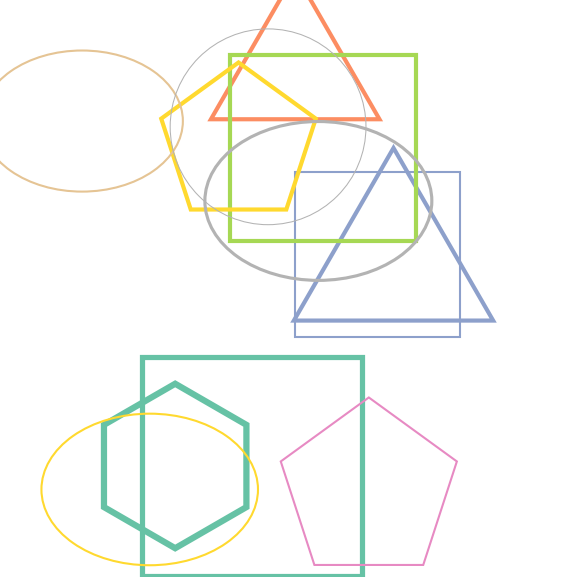[{"shape": "hexagon", "thickness": 3, "radius": 0.71, "center": [0.303, 0.192]}, {"shape": "square", "thickness": 2.5, "radius": 0.95, "center": [0.436, 0.191]}, {"shape": "triangle", "thickness": 2, "radius": 0.84, "center": [0.511, 0.877]}, {"shape": "square", "thickness": 1, "radius": 0.71, "center": [0.654, 0.559]}, {"shape": "triangle", "thickness": 2, "radius": 1.0, "center": [0.681, 0.544]}, {"shape": "pentagon", "thickness": 1, "radius": 0.8, "center": [0.639, 0.151]}, {"shape": "square", "thickness": 2, "radius": 0.81, "center": [0.559, 0.743]}, {"shape": "oval", "thickness": 1, "radius": 0.94, "center": [0.259, 0.152]}, {"shape": "pentagon", "thickness": 2, "radius": 0.7, "center": [0.413, 0.75]}, {"shape": "oval", "thickness": 1, "radius": 0.87, "center": [0.142, 0.79]}, {"shape": "oval", "thickness": 1.5, "radius": 0.98, "center": [0.551, 0.651]}, {"shape": "circle", "thickness": 0.5, "radius": 0.85, "center": [0.464, 0.78]}]